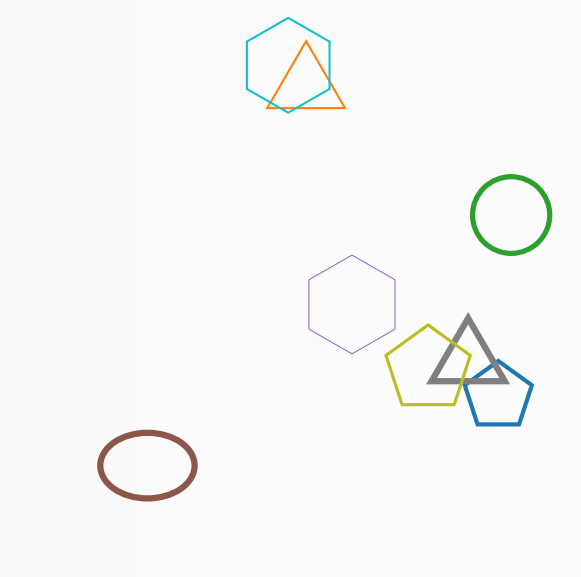[{"shape": "pentagon", "thickness": 2, "radius": 0.3, "center": [0.857, 0.313]}, {"shape": "triangle", "thickness": 1, "radius": 0.39, "center": [0.527, 0.851]}, {"shape": "circle", "thickness": 2.5, "radius": 0.33, "center": [0.879, 0.627]}, {"shape": "hexagon", "thickness": 0.5, "radius": 0.43, "center": [0.606, 0.472]}, {"shape": "oval", "thickness": 3, "radius": 0.41, "center": [0.254, 0.193]}, {"shape": "triangle", "thickness": 3, "radius": 0.36, "center": [0.805, 0.375]}, {"shape": "pentagon", "thickness": 1.5, "radius": 0.38, "center": [0.737, 0.36]}, {"shape": "hexagon", "thickness": 1, "radius": 0.41, "center": [0.496, 0.886]}]